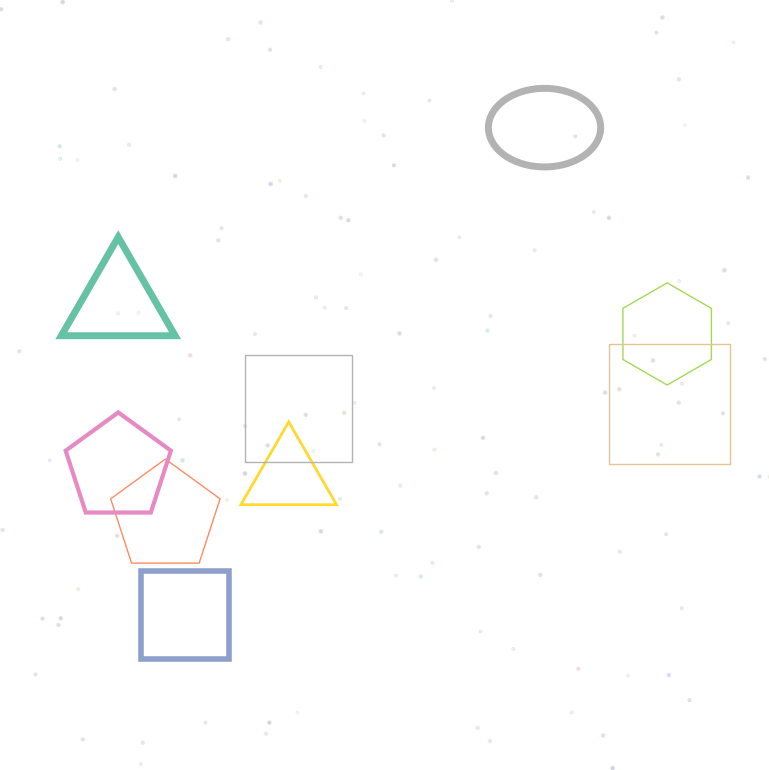[{"shape": "triangle", "thickness": 2.5, "radius": 0.43, "center": [0.154, 0.607]}, {"shape": "pentagon", "thickness": 0.5, "radius": 0.37, "center": [0.215, 0.329]}, {"shape": "square", "thickness": 2, "radius": 0.29, "center": [0.24, 0.202]}, {"shape": "pentagon", "thickness": 1.5, "radius": 0.36, "center": [0.154, 0.393]}, {"shape": "hexagon", "thickness": 0.5, "radius": 0.33, "center": [0.866, 0.566]}, {"shape": "triangle", "thickness": 1, "radius": 0.36, "center": [0.375, 0.38]}, {"shape": "square", "thickness": 0.5, "radius": 0.39, "center": [0.869, 0.475]}, {"shape": "oval", "thickness": 2.5, "radius": 0.36, "center": [0.707, 0.834]}, {"shape": "square", "thickness": 0.5, "radius": 0.35, "center": [0.388, 0.47]}]